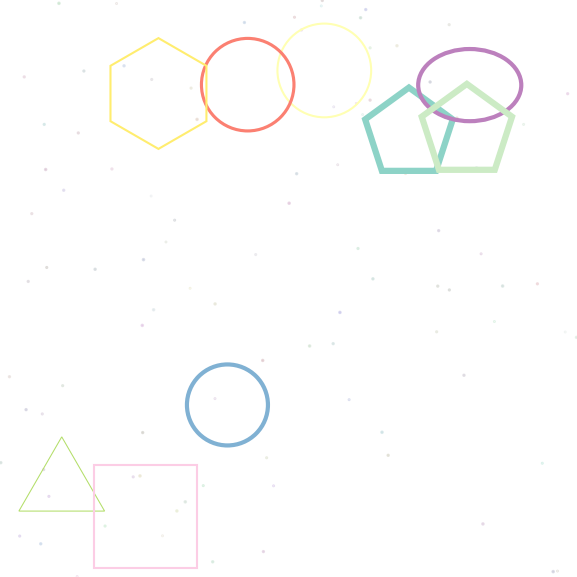[{"shape": "pentagon", "thickness": 3, "radius": 0.4, "center": [0.708, 0.768]}, {"shape": "circle", "thickness": 1, "radius": 0.41, "center": [0.562, 0.877]}, {"shape": "circle", "thickness": 1.5, "radius": 0.4, "center": [0.429, 0.853]}, {"shape": "circle", "thickness": 2, "radius": 0.35, "center": [0.394, 0.298]}, {"shape": "triangle", "thickness": 0.5, "radius": 0.43, "center": [0.107, 0.157]}, {"shape": "square", "thickness": 1, "radius": 0.45, "center": [0.252, 0.105]}, {"shape": "oval", "thickness": 2, "radius": 0.45, "center": [0.813, 0.852]}, {"shape": "pentagon", "thickness": 3, "radius": 0.41, "center": [0.808, 0.772]}, {"shape": "hexagon", "thickness": 1, "radius": 0.48, "center": [0.274, 0.837]}]